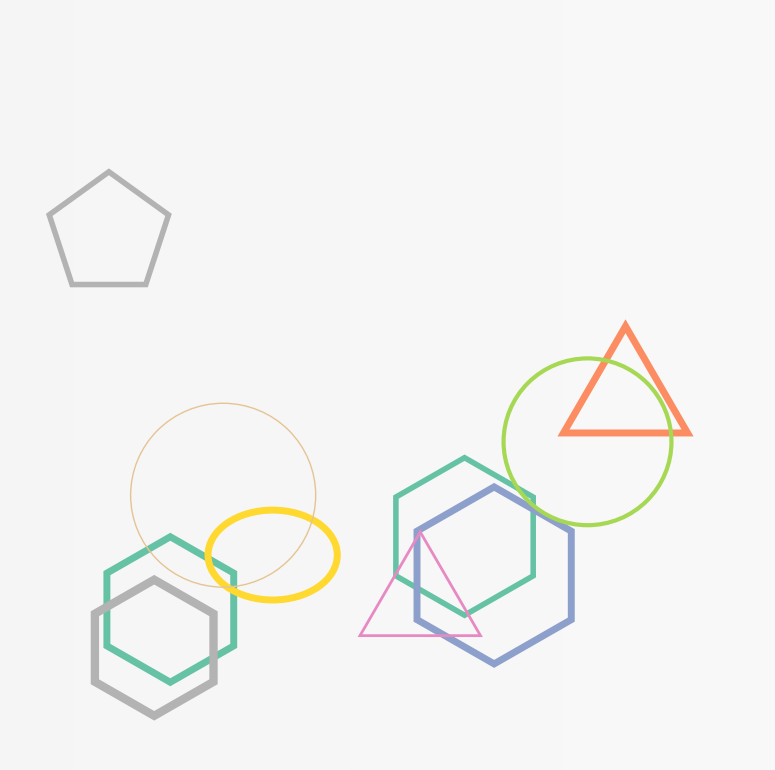[{"shape": "hexagon", "thickness": 2.5, "radius": 0.47, "center": [0.22, 0.208]}, {"shape": "hexagon", "thickness": 2, "radius": 0.51, "center": [0.599, 0.303]}, {"shape": "triangle", "thickness": 2.5, "radius": 0.46, "center": [0.807, 0.484]}, {"shape": "hexagon", "thickness": 2.5, "radius": 0.57, "center": [0.638, 0.253]}, {"shape": "triangle", "thickness": 1, "radius": 0.45, "center": [0.542, 0.219]}, {"shape": "circle", "thickness": 1.5, "radius": 0.54, "center": [0.758, 0.426]}, {"shape": "oval", "thickness": 2.5, "radius": 0.42, "center": [0.352, 0.279]}, {"shape": "circle", "thickness": 0.5, "radius": 0.6, "center": [0.288, 0.357]}, {"shape": "hexagon", "thickness": 3, "radius": 0.44, "center": [0.199, 0.159]}, {"shape": "pentagon", "thickness": 2, "radius": 0.4, "center": [0.14, 0.696]}]